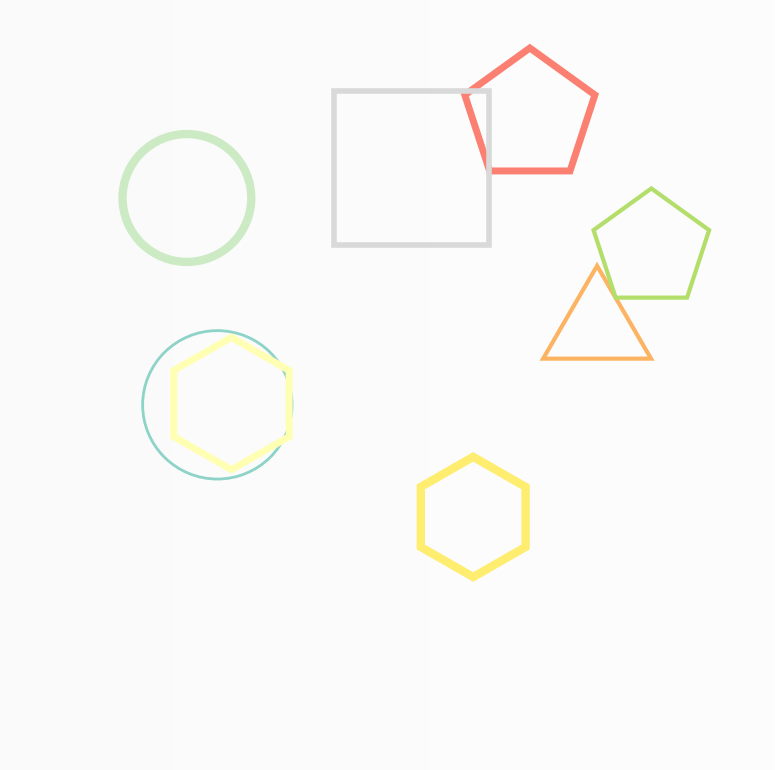[{"shape": "circle", "thickness": 1, "radius": 0.48, "center": [0.28, 0.474]}, {"shape": "hexagon", "thickness": 2.5, "radius": 0.43, "center": [0.299, 0.476]}, {"shape": "pentagon", "thickness": 2.5, "radius": 0.44, "center": [0.684, 0.849]}, {"shape": "triangle", "thickness": 1.5, "radius": 0.4, "center": [0.77, 0.574]}, {"shape": "pentagon", "thickness": 1.5, "radius": 0.39, "center": [0.84, 0.677]}, {"shape": "square", "thickness": 2, "radius": 0.5, "center": [0.531, 0.782]}, {"shape": "circle", "thickness": 3, "radius": 0.42, "center": [0.241, 0.743]}, {"shape": "hexagon", "thickness": 3, "radius": 0.39, "center": [0.611, 0.329]}]